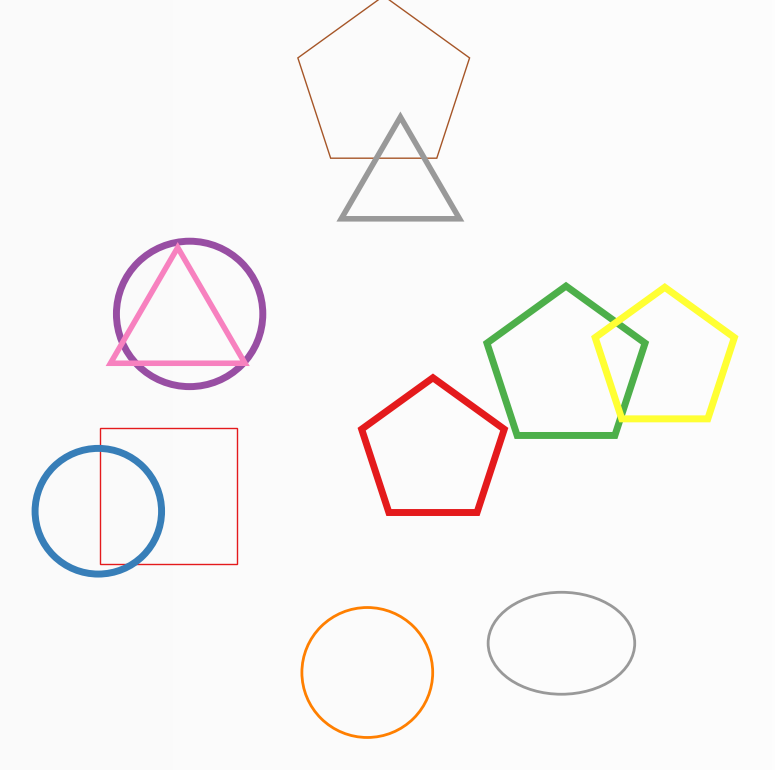[{"shape": "square", "thickness": 0.5, "radius": 0.44, "center": [0.217, 0.355]}, {"shape": "pentagon", "thickness": 2.5, "radius": 0.48, "center": [0.559, 0.413]}, {"shape": "circle", "thickness": 2.5, "radius": 0.41, "center": [0.127, 0.336]}, {"shape": "pentagon", "thickness": 2.5, "radius": 0.54, "center": [0.73, 0.521]}, {"shape": "circle", "thickness": 2.5, "radius": 0.47, "center": [0.245, 0.592]}, {"shape": "circle", "thickness": 1, "radius": 0.42, "center": [0.474, 0.127]}, {"shape": "pentagon", "thickness": 2.5, "radius": 0.47, "center": [0.858, 0.532]}, {"shape": "pentagon", "thickness": 0.5, "radius": 0.58, "center": [0.495, 0.889]}, {"shape": "triangle", "thickness": 2, "radius": 0.5, "center": [0.229, 0.578]}, {"shape": "oval", "thickness": 1, "radius": 0.47, "center": [0.724, 0.165]}, {"shape": "triangle", "thickness": 2, "radius": 0.44, "center": [0.517, 0.76]}]